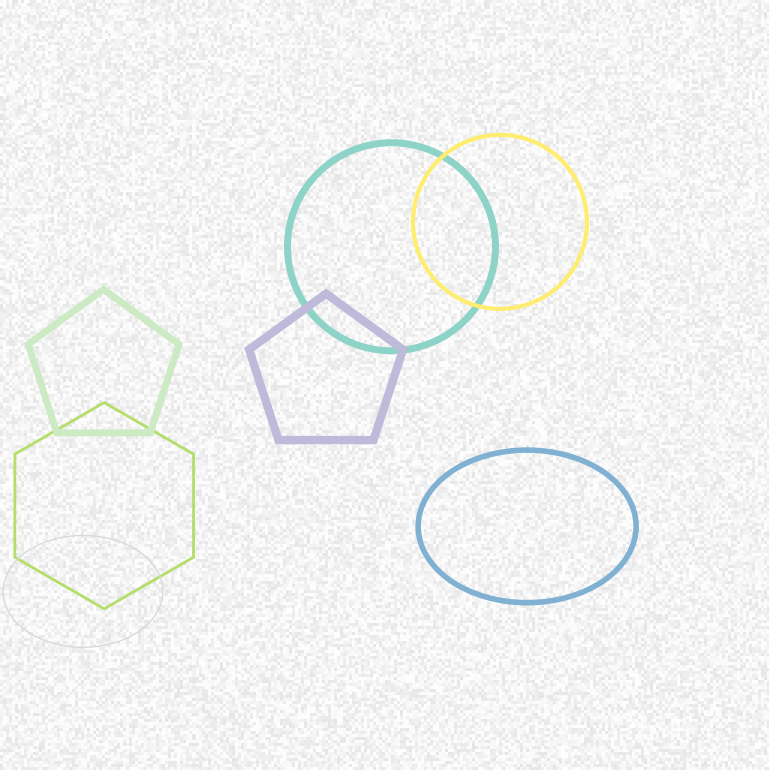[{"shape": "circle", "thickness": 2.5, "radius": 0.68, "center": [0.508, 0.68]}, {"shape": "pentagon", "thickness": 3, "radius": 0.53, "center": [0.423, 0.514]}, {"shape": "oval", "thickness": 2, "radius": 0.71, "center": [0.685, 0.316]}, {"shape": "hexagon", "thickness": 1, "radius": 0.67, "center": [0.135, 0.343]}, {"shape": "oval", "thickness": 0.5, "radius": 0.52, "center": [0.108, 0.232]}, {"shape": "pentagon", "thickness": 2.5, "radius": 0.51, "center": [0.134, 0.521]}, {"shape": "circle", "thickness": 1.5, "radius": 0.57, "center": [0.649, 0.712]}]